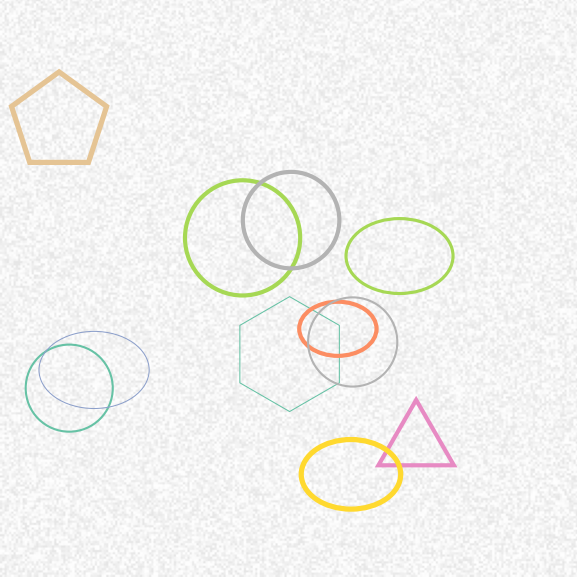[{"shape": "circle", "thickness": 1, "radius": 0.38, "center": [0.12, 0.327]}, {"shape": "hexagon", "thickness": 0.5, "radius": 0.5, "center": [0.501, 0.386]}, {"shape": "oval", "thickness": 2, "radius": 0.33, "center": [0.585, 0.43]}, {"shape": "oval", "thickness": 0.5, "radius": 0.48, "center": [0.163, 0.359]}, {"shape": "triangle", "thickness": 2, "radius": 0.38, "center": [0.721, 0.231]}, {"shape": "circle", "thickness": 2, "radius": 0.5, "center": [0.42, 0.587]}, {"shape": "oval", "thickness": 1.5, "radius": 0.46, "center": [0.692, 0.556]}, {"shape": "oval", "thickness": 2.5, "radius": 0.43, "center": [0.608, 0.178]}, {"shape": "pentagon", "thickness": 2.5, "radius": 0.43, "center": [0.102, 0.788]}, {"shape": "circle", "thickness": 1, "radius": 0.39, "center": [0.611, 0.407]}, {"shape": "circle", "thickness": 2, "radius": 0.42, "center": [0.504, 0.618]}]